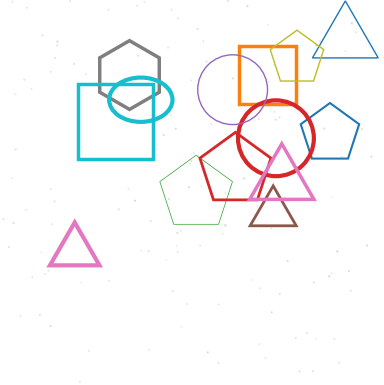[{"shape": "pentagon", "thickness": 1.5, "radius": 0.4, "center": [0.857, 0.653]}, {"shape": "triangle", "thickness": 1, "radius": 0.49, "center": [0.897, 0.899]}, {"shape": "square", "thickness": 2.5, "radius": 0.37, "center": [0.695, 0.805]}, {"shape": "pentagon", "thickness": 0.5, "radius": 0.5, "center": [0.509, 0.498]}, {"shape": "circle", "thickness": 3, "radius": 0.49, "center": [0.717, 0.641]}, {"shape": "pentagon", "thickness": 2, "radius": 0.48, "center": [0.611, 0.559]}, {"shape": "circle", "thickness": 1, "radius": 0.45, "center": [0.604, 0.767]}, {"shape": "triangle", "thickness": 2, "radius": 0.35, "center": [0.71, 0.448]}, {"shape": "triangle", "thickness": 2.5, "radius": 0.48, "center": [0.732, 0.53]}, {"shape": "triangle", "thickness": 3, "radius": 0.37, "center": [0.194, 0.348]}, {"shape": "hexagon", "thickness": 2.5, "radius": 0.45, "center": [0.336, 0.805]}, {"shape": "pentagon", "thickness": 1, "radius": 0.36, "center": [0.771, 0.849]}, {"shape": "oval", "thickness": 3, "radius": 0.41, "center": [0.366, 0.741]}, {"shape": "square", "thickness": 2.5, "radius": 0.49, "center": [0.301, 0.684]}]